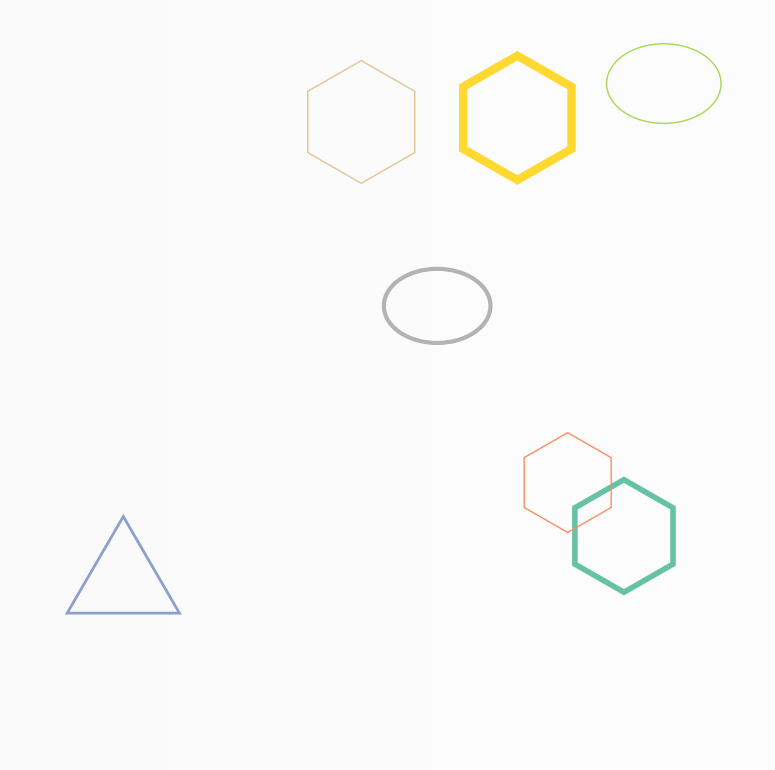[{"shape": "hexagon", "thickness": 2, "radius": 0.37, "center": [0.805, 0.304]}, {"shape": "hexagon", "thickness": 0.5, "radius": 0.32, "center": [0.733, 0.373]}, {"shape": "triangle", "thickness": 1, "radius": 0.42, "center": [0.159, 0.246]}, {"shape": "oval", "thickness": 0.5, "radius": 0.37, "center": [0.857, 0.891]}, {"shape": "hexagon", "thickness": 3, "radius": 0.4, "center": [0.668, 0.847]}, {"shape": "hexagon", "thickness": 0.5, "radius": 0.4, "center": [0.466, 0.842]}, {"shape": "oval", "thickness": 1.5, "radius": 0.34, "center": [0.564, 0.603]}]